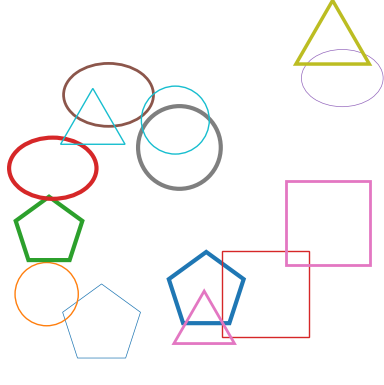[{"shape": "pentagon", "thickness": 3, "radius": 0.51, "center": [0.536, 0.243]}, {"shape": "pentagon", "thickness": 0.5, "radius": 0.53, "center": [0.264, 0.156]}, {"shape": "circle", "thickness": 1, "radius": 0.41, "center": [0.121, 0.236]}, {"shape": "pentagon", "thickness": 3, "radius": 0.46, "center": [0.127, 0.398]}, {"shape": "square", "thickness": 1, "radius": 0.56, "center": [0.689, 0.236]}, {"shape": "oval", "thickness": 3, "radius": 0.57, "center": [0.137, 0.563]}, {"shape": "oval", "thickness": 0.5, "radius": 0.53, "center": [0.889, 0.797]}, {"shape": "oval", "thickness": 2, "radius": 0.58, "center": [0.282, 0.754]}, {"shape": "triangle", "thickness": 2, "radius": 0.45, "center": [0.53, 0.153]}, {"shape": "square", "thickness": 2, "radius": 0.54, "center": [0.852, 0.421]}, {"shape": "circle", "thickness": 3, "radius": 0.54, "center": [0.466, 0.617]}, {"shape": "triangle", "thickness": 2.5, "radius": 0.55, "center": [0.864, 0.889]}, {"shape": "circle", "thickness": 1, "radius": 0.44, "center": [0.455, 0.688]}, {"shape": "triangle", "thickness": 1, "radius": 0.48, "center": [0.241, 0.674]}]